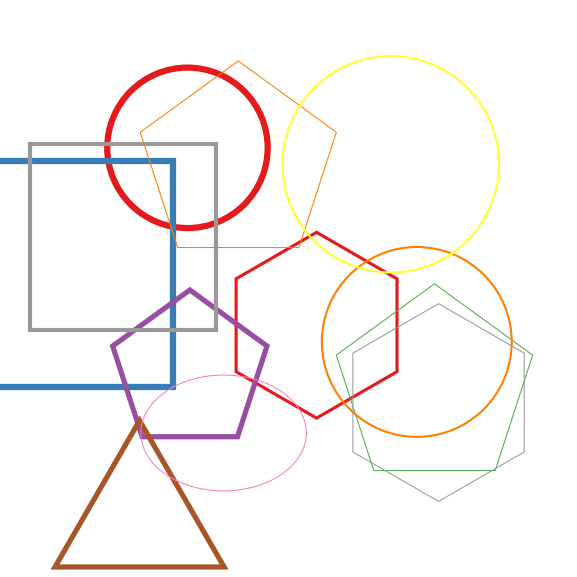[{"shape": "hexagon", "thickness": 1.5, "radius": 0.8, "center": [0.548, 0.436]}, {"shape": "circle", "thickness": 3, "radius": 0.69, "center": [0.325, 0.743]}, {"shape": "square", "thickness": 3, "radius": 0.98, "center": [0.105, 0.524]}, {"shape": "pentagon", "thickness": 0.5, "radius": 0.89, "center": [0.752, 0.329]}, {"shape": "pentagon", "thickness": 2.5, "radius": 0.7, "center": [0.329, 0.357]}, {"shape": "circle", "thickness": 1, "radius": 0.82, "center": [0.722, 0.407]}, {"shape": "pentagon", "thickness": 0.5, "radius": 0.89, "center": [0.413, 0.715]}, {"shape": "circle", "thickness": 1, "radius": 0.94, "center": [0.677, 0.715]}, {"shape": "triangle", "thickness": 2.5, "radius": 0.84, "center": [0.242, 0.102]}, {"shape": "oval", "thickness": 0.5, "radius": 0.72, "center": [0.387, 0.249]}, {"shape": "square", "thickness": 2, "radius": 0.81, "center": [0.214, 0.589]}, {"shape": "hexagon", "thickness": 0.5, "radius": 0.86, "center": [0.759, 0.302]}]